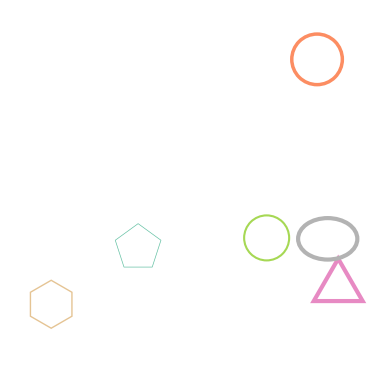[{"shape": "pentagon", "thickness": 0.5, "radius": 0.31, "center": [0.359, 0.357]}, {"shape": "circle", "thickness": 2.5, "radius": 0.33, "center": [0.824, 0.846]}, {"shape": "triangle", "thickness": 3, "radius": 0.37, "center": [0.878, 0.255]}, {"shape": "circle", "thickness": 1.5, "radius": 0.29, "center": [0.693, 0.382]}, {"shape": "hexagon", "thickness": 1, "radius": 0.31, "center": [0.133, 0.21]}, {"shape": "oval", "thickness": 3, "radius": 0.38, "center": [0.851, 0.38]}]